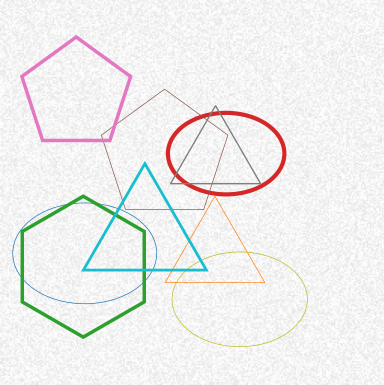[{"shape": "oval", "thickness": 0.5, "radius": 0.94, "center": [0.22, 0.342]}, {"shape": "triangle", "thickness": 0.5, "radius": 0.75, "center": [0.558, 0.341]}, {"shape": "hexagon", "thickness": 2.5, "radius": 0.91, "center": [0.216, 0.307]}, {"shape": "oval", "thickness": 3, "radius": 0.76, "center": [0.587, 0.601]}, {"shape": "pentagon", "thickness": 0.5, "radius": 0.86, "center": [0.428, 0.596]}, {"shape": "pentagon", "thickness": 2.5, "radius": 0.74, "center": [0.198, 0.755]}, {"shape": "triangle", "thickness": 1, "radius": 0.68, "center": [0.56, 0.591]}, {"shape": "oval", "thickness": 0.5, "radius": 0.88, "center": [0.623, 0.223]}, {"shape": "triangle", "thickness": 2, "radius": 0.92, "center": [0.376, 0.391]}]